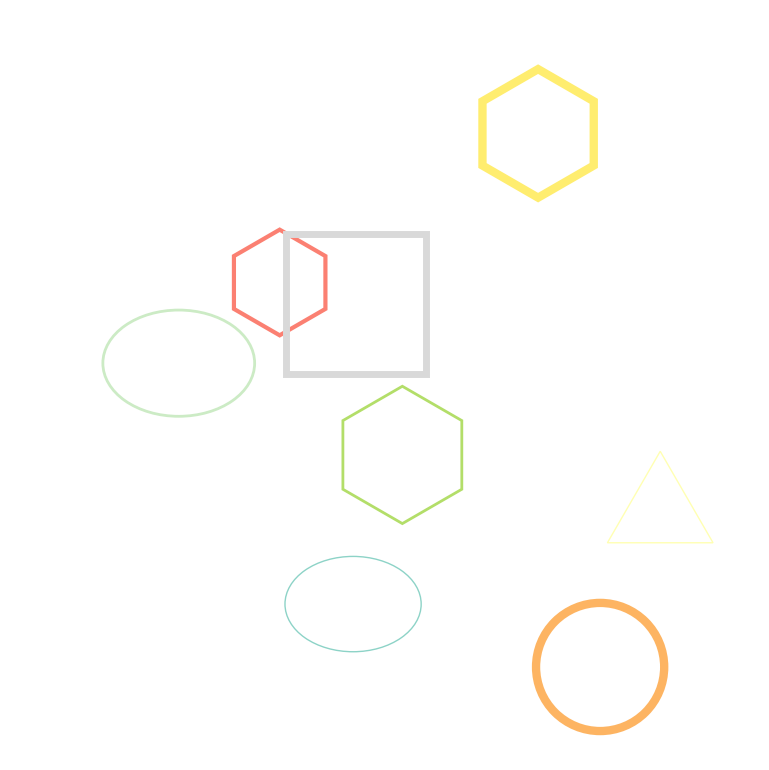[{"shape": "oval", "thickness": 0.5, "radius": 0.44, "center": [0.459, 0.215]}, {"shape": "triangle", "thickness": 0.5, "radius": 0.4, "center": [0.857, 0.335]}, {"shape": "hexagon", "thickness": 1.5, "radius": 0.34, "center": [0.363, 0.633]}, {"shape": "circle", "thickness": 3, "radius": 0.42, "center": [0.779, 0.134]}, {"shape": "hexagon", "thickness": 1, "radius": 0.45, "center": [0.523, 0.409]}, {"shape": "square", "thickness": 2.5, "radius": 0.45, "center": [0.463, 0.605]}, {"shape": "oval", "thickness": 1, "radius": 0.49, "center": [0.232, 0.528]}, {"shape": "hexagon", "thickness": 3, "radius": 0.42, "center": [0.699, 0.827]}]